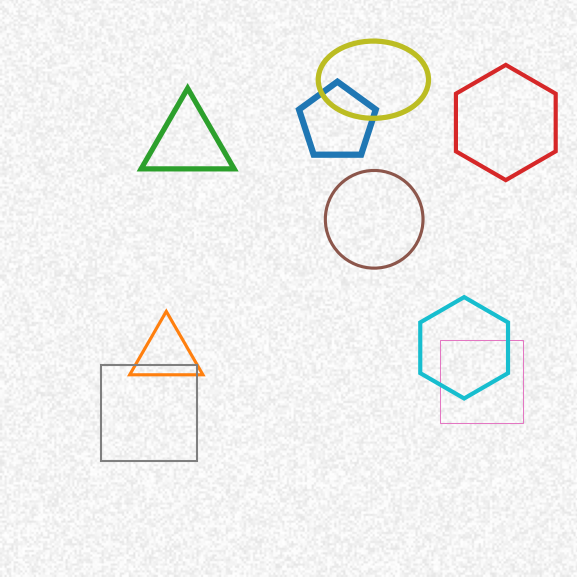[{"shape": "pentagon", "thickness": 3, "radius": 0.35, "center": [0.584, 0.788]}, {"shape": "triangle", "thickness": 1.5, "radius": 0.37, "center": [0.288, 0.387]}, {"shape": "triangle", "thickness": 2.5, "radius": 0.47, "center": [0.325, 0.753]}, {"shape": "hexagon", "thickness": 2, "radius": 0.5, "center": [0.876, 0.787]}, {"shape": "circle", "thickness": 1.5, "radius": 0.42, "center": [0.648, 0.619]}, {"shape": "square", "thickness": 0.5, "radius": 0.36, "center": [0.834, 0.339]}, {"shape": "square", "thickness": 1, "radius": 0.41, "center": [0.258, 0.284]}, {"shape": "oval", "thickness": 2.5, "radius": 0.48, "center": [0.647, 0.861]}, {"shape": "hexagon", "thickness": 2, "radius": 0.44, "center": [0.804, 0.397]}]